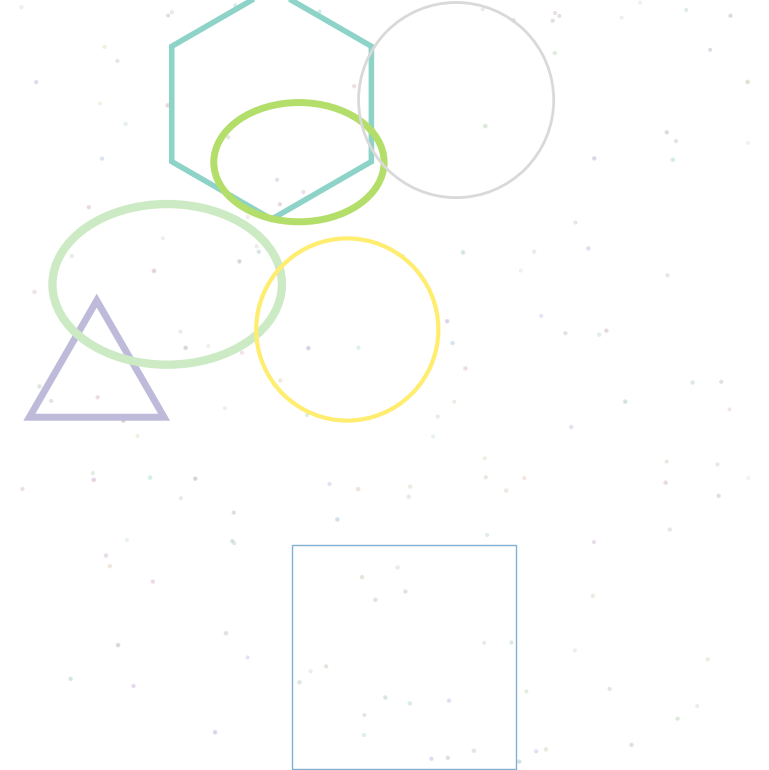[{"shape": "hexagon", "thickness": 2, "radius": 0.75, "center": [0.353, 0.865]}, {"shape": "triangle", "thickness": 2.5, "radius": 0.5, "center": [0.126, 0.509]}, {"shape": "square", "thickness": 0.5, "radius": 0.73, "center": [0.525, 0.147]}, {"shape": "oval", "thickness": 2.5, "radius": 0.55, "center": [0.388, 0.789]}, {"shape": "circle", "thickness": 1, "radius": 0.63, "center": [0.592, 0.87]}, {"shape": "oval", "thickness": 3, "radius": 0.75, "center": [0.217, 0.631]}, {"shape": "circle", "thickness": 1.5, "radius": 0.59, "center": [0.451, 0.572]}]